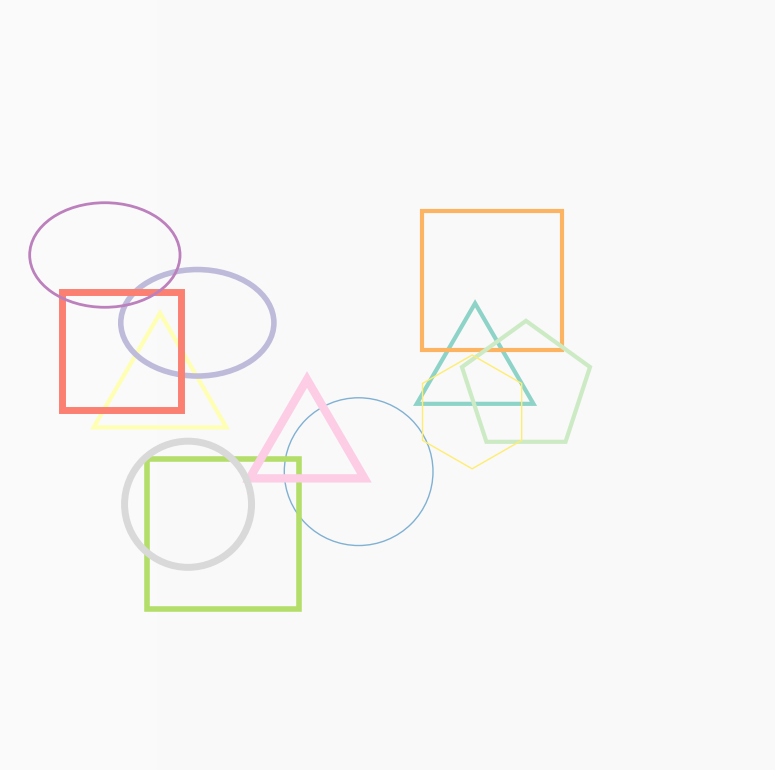[{"shape": "triangle", "thickness": 1.5, "radius": 0.44, "center": [0.613, 0.519]}, {"shape": "triangle", "thickness": 1.5, "radius": 0.49, "center": [0.206, 0.494]}, {"shape": "oval", "thickness": 2, "radius": 0.49, "center": [0.255, 0.581]}, {"shape": "square", "thickness": 2.5, "radius": 0.39, "center": [0.157, 0.544]}, {"shape": "circle", "thickness": 0.5, "radius": 0.48, "center": [0.463, 0.387]}, {"shape": "square", "thickness": 1.5, "radius": 0.45, "center": [0.635, 0.635]}, {"shape": "square", "thickness": 2, "radius": 0.49, "center": [0.288, 0.307]}, {"shape": "triangle", "thickness": 3, "radius": 0.43, "center": [0.396, 0.422]}, {"shape": "circle", "thickness": 2.5, "radius": 0.41, "center": [0.243, 0.345]}, {"shape": "oval", "thickness": 1, "radius": 0.48, "center": [0.135, 0.669]}, {"shape": "pentagon", "thickness": 1.5, "radius": 0.43, "center": [0.679, 0.496]}, {"shape": "hexagon", "thickness": 0.5, "radius": 0.37, "center": [0.609, 0.465]}]